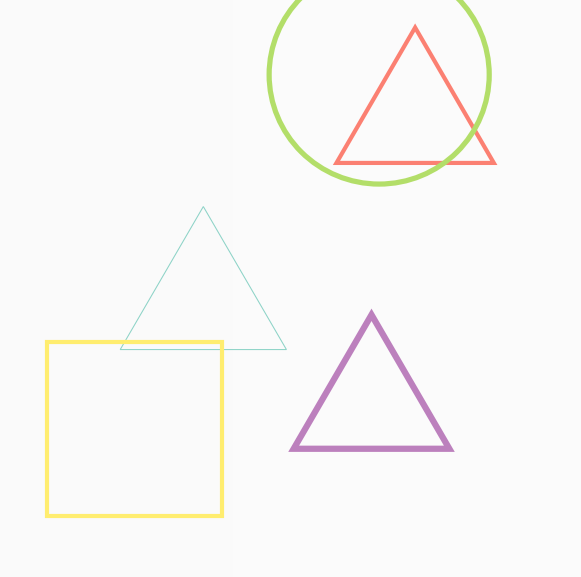[{"shape": "triangle", "thickness": 0.5, "radius": 0.83, "center": [0.35, 0.476]}, {"shape": "triangle", "thickness": 2, "radius": 0.78, "center": [0.714, 0.795]}, {"shape": "circle", "thickness": 2.5, "radius": 0.95, "center": [0.652, 0.87]}, {"shape": "triangle", "thickness": 3, "radius": 0.77, "center": [0.639, 0.299]}, {"shape": "square", "thickness": 2, "radius": 0.75, "center": [0.231, 0.257]}]